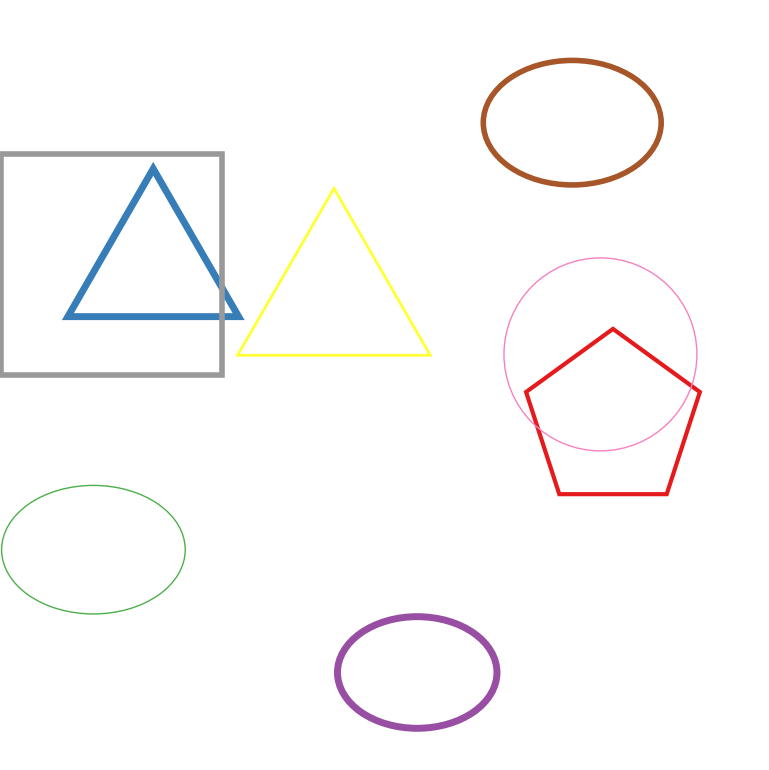[{"shape": "pentagon", "thickness": 1.5, "radius": 0.59, "center": [0.796, 0.454]}, {"shape": "triangle", "thickness": 2.5, "radius": 0.64, "center": [0.199, 0.653]}, {"shape": "oval", "thickness": 0.5, "radius": 0.6, "center": [0.121, 0.286]}, {"shape": "oval", "thickness": 2.5, "radius": 0.52, "center": [0.542, 0.127]}, {"shape": "triangle", "thickness": 1, "radius": 0.72, "center": [0.434, 0.611]}, {"shape": "oval", "thickness": 2, "radius": 0.58, "center": [0.743, 0.841]}, {"shape": "circle", "thickness": 0.5, "radius": 0.63, "center": [0.78, 0.54]}, {"shape": "square", "thickness": 2, "radius": 0.72, "center": [0.144, 0.657]}]